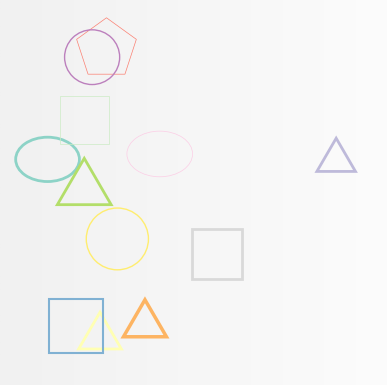[{"shape": "oval", "thickness": 2, "radius": 0.41, "center": [0.123, 0.586]}, {"shape": "triangle", "thickness": 2, "radius": 0.32, "center": [0.258, 0.125]}, {"shape": "triangle", "thickness": 2, "radius": 0.29, "center": [0.868, 0.583]}, {"shape": "pentagon", "thickness": 0.5, "radius": 0.4, "center": [0.275, 0.873]}, {"shape": "square", "thickness": 1.5, "radius": 0.35, "center": [0.196, 0.153]}, {"shape": "triangle", "thickness": 2.5, "radius": 0.32, "center": [0.374, 0.157]}, {"shape": "triangle", "thickness": 2, "radius": 0.4, "center": [0.217, 0.508]}, {"shape": "oval", "thickness": 0.5, "radius": 0.42, "center": [0.412, 0.6]}, {"shape": "square", "thickness": 2, "radius": 0.33, "center": [0.56, 0.341]}, {"shape": "circle", "thickness": 1, "radius": 0.36, "center": [0.238, 0.851]}, {"shape": "square", "thickness": 0.5, "radius": 0.31, "center": [0.218, 0.688]}, {"shape": "circle", "thickness": 1, "radius": 0.4, "center": [0.303, 0.379]}]